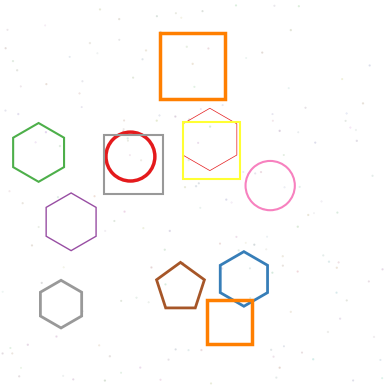[{"shape": "circle", "thickness": 2.5, "radius": 0.32, "center": [0.339, 0.593]}, {"shape": "hexagon", "thickness": 0.5, "radius": 0.4, "center": [0.545, 0.638]}, {"shape": "hexagon", "thickness": 2, "radius": 0.35, "center": [0.633, 0.275]}, {"shape": "hexagon", "thickness": 1.5, "radius": 0.38, "center": [0.1, 0.604]}, {"shape": "hexagon", "thickness": 1, "radius": 0.37, "center": [0.185, 0.424]}, {"shape": "square", "thickness": 2.5, "radius": 0.29, "center": [0.596, 0.164]}, {"shape": "square", "thickness": 2.5, "radius": 0.43, "center": [0.5, 0.829]}, {"shape": "square", "thickness": 1.5, "radius": 0.37, "center": [0.55, 0.609]}, {"shape": "pentagon", "thickness": 2, "radius": 0.33, "center": [0.469, 0.253]}, {"shape": "circle", "thickness": 1.5, "radius": 0.32, "center": [0.702, 0.518]}, {"shape": "square", "thickness": 1.5, "radius": 0.38, "center": [0.348, 0.573]}, {"shape": "hexagon", "thickness": 2, "radius": 0.31, "center": [0.159, 0.21]}]